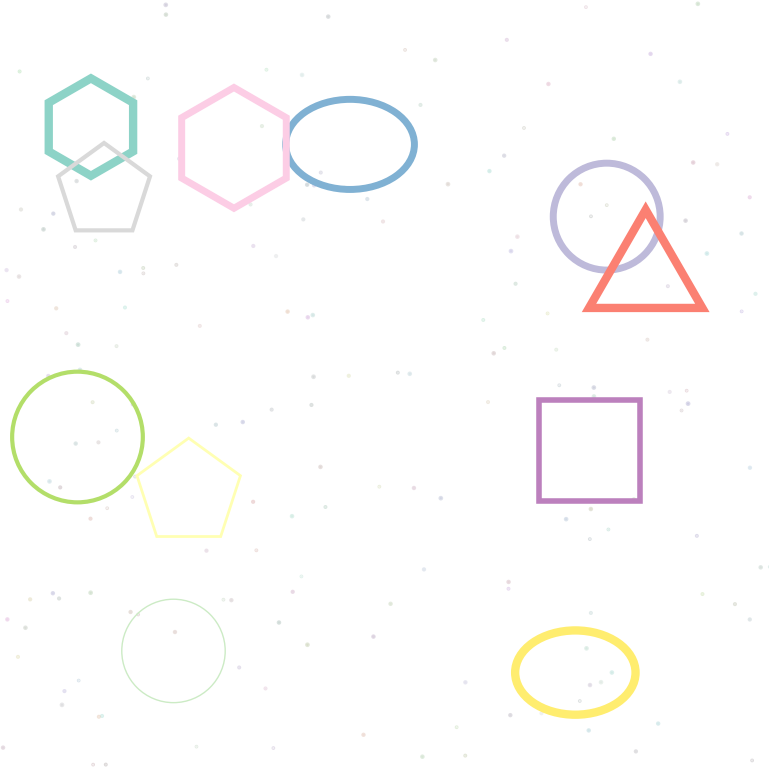[{"shape": "hexagon", "thickness": 3, "radius": 0.32, "center": [0.118, 0.835]}, {"shape": "pentagon", "thickness": 1, "radius": 0.35, "center": [0.245, 0.36]}, {"shape": "circle", "thickness": 2.5, "radius": 0.35, "center": [0.788, 0.719]}, {"shape": "triangle", "thickness": 3, "radius": 0.43, "center": [0.839, 0.643]}, {"shape": "oval", "thickness": 2.5, "radius": 0.42, "center": [0.455, 0.812]}, {"shape": "circle", "thickness": 1.5, "radius": 0.42, "center": [0.101, 0.432]}, {"shape": "hexagon", "thickness": 2.5, "radius": 0.39, "center": [0.304, 0.808]}, {"shape": "pentagon", "thickness": 1.5, "radius": 0.31, "center": [0.135, 0.752]}, {"shape": "square", "thickness": 2, "radius": 0.33, "center": [0.765, 0.415]}, {"shape": "circle", "thickness": 0.5, "radius": 0.34, "center": [0.225, 0.155]}, {"shape": "oval", "thickness": 3, "radius": 0.39, "center": [0.747, 0.127]}]